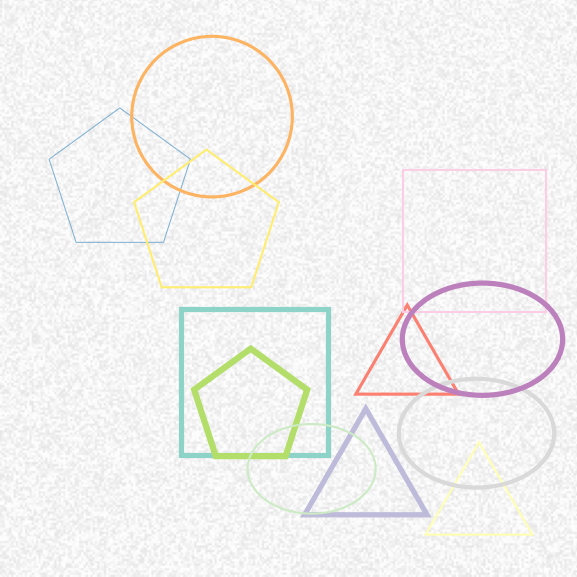[{"shape": "square", "thickness": 2.5, "radius": 0.64, "center": [0.441, 0.338]}, {"shape": "triangle", "thickness": 1, "radius": 0.53, "center": [0.829, 0.127]}, {"shape": "triangle", "thickness": 2.5, "radius": 0.61, "center": [0.633, 0.169]}, {"shape": "triangle", "thickness": 1.5, "radius": 0.51, "center": [0.705, 0.368]}, {"shape": "pentagon", "thickness": 0.5, "radius": 0.64, "center": [0.207, 0.684]}, {"shape": "circle", "thickness": 1.5, "radius": 0.7, "center": [0.367, 0.797]}, {"shape": "pentagon", "thickness": 3, "radius": 0.51, "center": [0.434, 0.293]}, {"shape": "square", "thickness": 1, "radius": 0.62, "center": [0.822, 0.582]}, {"shape": "oval", "thickness": 2, "radius": 0.67, "center": [0.825, 0.249]}, {"shape": "oval", "thickness": 2.5, "radius": 0.69, "center": [0.835, 0.412]}, {"shape": "oval", "thickness": 1, "radius": 0.55, "center": [0.54, 0.187]}, {"shape": "pentagon", "thickness": 1, "radius": 0.66, "center": [0.357, 0.608]}]